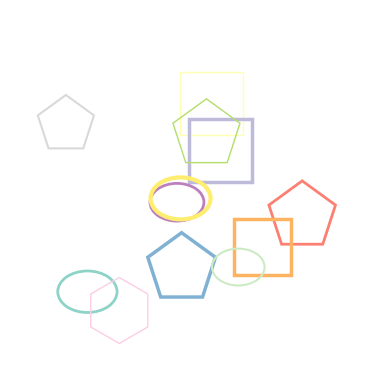[{"shape": "oval", "thickness": 2, "radius": 0.39, "center": [0.227, 0.242]}, {"shape": "square", "thickness": 1, "radius": 0.41, "center": [0.549, 0.73]}, {"shape": "square", "thickness": 2.5, "radius": 0.41, "center": [0.572, 0.609]}, {"shape": "pentagon", "thickness": 2, "radius": 0.45, "center": [0.785, 0.439]}, {"shape": "pentagon", "thickness": 2.5, "radius": 0.46, "center": [0.472, 0.303]}, {"shape": "square", "thickness": 2.5, "radius": 0.37, "center": [0.682, 0.358]}, {"shape": "pentagon", "thickness": 1, "radius": 0.46, "center": [0.536, 0.652]}, {"shape": "hexagon", "thickness": 1, "radius": 0.43, "center": [0.31, 0.194]}, {"shape": "pentagon", "thickness": 1.5, "radius": 0.38, "center": [0.171, 0.677]}, {"shape": "oval", "thickness": 2, "radius": 0.35, "center": [0.46, 0.475]}, {"shape": "oval", "thickness": 1.5, "radius": 0.34, "center": [0.619, 0.306]}, {"shape": "oval", "thickness": 3, "radius": 0.39, "center": [0.469, 0.485]}]